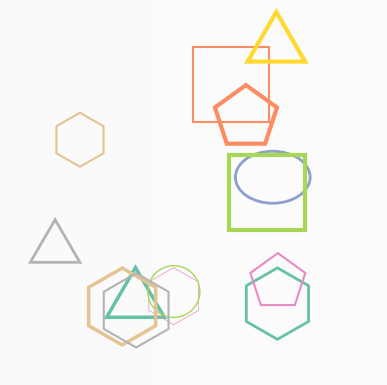[{"shape": "triangle", "thickness": 2.5, "radius": 0.43, "center": [0.35, 0.219]}, {"shape": "hexagon", "thickness": 2, "radius": 0.46, "center": [0.716, 0.211]}, {"shape": "square", "thickness": 1.5, "radius": 0.49, "center": [0.597, 0.781]}, {"shape": "pentagon", "thickness": 3, "radius": 0.42, "center": [0.635, 0.695]}, {"shape": "oval", "thickness": 2, "radius": 0.48, "center": [0.704, 0.54]}, {"shape": "hexagon", "thickness": 0.5, "radius": 0.37, "center": [0.448, 0.231]}, {"shape": "pentagon", "thickness": 1.5, "radius": 0.37, "center": [0.717, 0.268]}, {"shape": "circle", "thickness": 1, "radius": 0.34, "center": [0.449, 0.243]}, {"shape": "square", "thickness": 3, "radius": 0.49, "center": [0.689, 0.5]}, {"shape": "triangle", "thickness": 3, "radius": 0.43, "center": [0.713, 0.883]}, {"shape": "hexagon", "thickness": 1.5, "radius": 0.35, "center": [0.206, 0.637]}, {"shape": "hexagon", "thickness": 2.5, "radius": 0.5, "center": [0.315, 0.204]}, {"shape": "triangle", "thickness": 2, "radius": 0.37, "center": [0.142, 0.356]}, {"shape": "hexagon", "thickness": 1.5, "radius": 0.48, "center": [0.351, 0.194]}]